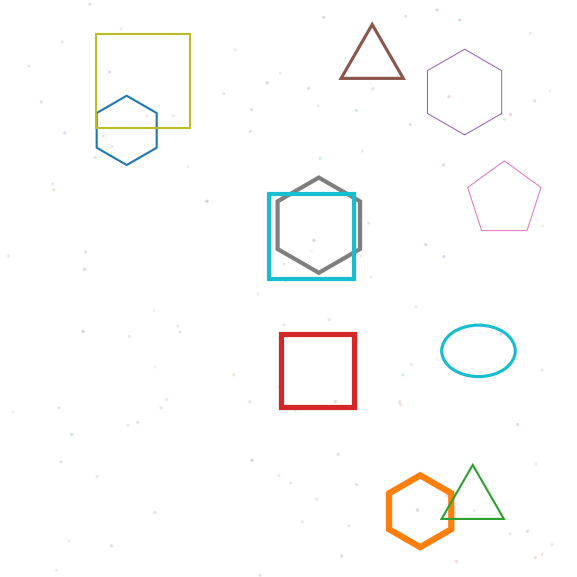[{"shape": "hexagon", "thickness": 1, "radius": 0.3, "center": [0.219, 0.773]}, {"shape": "hexagon", "thickness": 3, "radius": 0.31, "center": [0.728, 0.114]}, {"shape": "triangle", "thickness": 1, "radius": 0.31, "center": [0.819, 0.132]}, {"shape": "square", "thickness": 2.5, "radius": 0.32, "center": [0.55, 0.358]}, {"shape": "hexagon", "thickness": 0.5, "radius": 0.37, "center": [0.804, 0.84]}, {"shape": "triangle", "thickness": 1.5, "radius": 0.31, "center": [0.645, 0.895]}, {"shape": "pentagon", "thickness": 0.5, "radius": 0.33, "center": [0.873, 0.654]}, {"shape": "hexagon", "thickness": 2, "radius": 0.41, "center": [0.552, 0.609]}, {"shape": "square", "thickness": 1, "radius": 0.41, "center": [0.248, 0.858]}, {"shape": "oval", "thickness": 1.5, "radius": 0.32, "center": [0.829, 0.392]}, {"shape": "square", "thickness": 2, "radius": 0.37, "center": [0.54, 0.59]}]